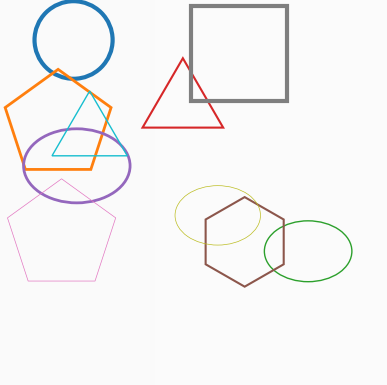[{"shape": "circle", "thickness": 3, "radius": 0.5, "center": [0.19, 0.896]}, {"shape": "pentagon", "thickness": 2, "radius": 0.72, "center": [0.15, 0.676]}, {"shape": "oval", "thickness": 1, "radius": 0.56, "center": [0.795, 0.347]}, {"shape": "triangle", "thickness": 1.5, "radius": 0.6, "center": [0.472, 0.729]}, {"shape": "oval", "thickness": 2, "radius": 0.69, "center": [0.198, 0.569]}, {"shape": "hexagon", "thickness": 1.5, "radius": 0.58, "center": [0.631, 0.372]}, {"shape": "pentagon", "thickness": 0.5, "radius": 0.73, "center": [0.159, 0.389]}, {"shape": "square", "thickness": 3, "radius": 0.62, "center": [0.616, 0.861]}, {"shape": "oval", "thickness": 0.5, "radius": 0.55, "center": [0.562, 0.441]}, {"shape": "triangle", "thickness": 1, "radius": 0.56, "center": [0.231, 0.651]}]